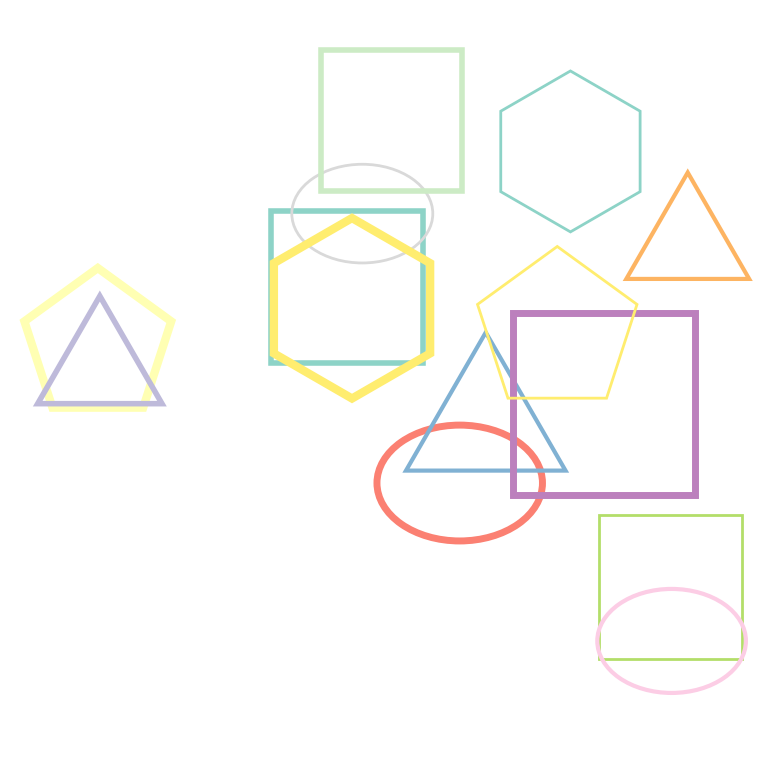[{"shape": "square", "thickness": 2, "radius": 0.49, "center": [0.451, 0.627]}, {"shape": "hexagon", "thickness": 1, "radius": 0.52, "center": [0.741, 0.803]}, {"shape": "pentagon", "thickness": 3, "radius": 0.5, "center": [0.127, 0.552]}, {"shape": "triangle", "thickness": 2, "radius": 0.47, "center": [0.13, 0.522]}, {"shape": "oval", "thickness": 2.5, "radius": 0.54, "center": [0.597, 0.373]}, {"shape": "triangle", "thickness": 1.5, "radius": 0.6, "center": [0.631, 0.449]}, {"shape": "triangle", "thickness": 1.5, "radius": 0.46, "center": [0.893, 0.684]}, {"shape": "square", "thickness": 1, "radius": 0.47, "center": [0.871, 0.238]}, {"shape": "oval", "thickness": 1.5, "radius": 0.48, "center": [0.872, 0.168]}, {"shape": "oval", "thickness": 1, "radius": 0.46, "center": [0.471, 0.723]}, {"shape": "square", "thickness": 2.5, "radius": 0.59, "center": [0.784, 0.475]}, {"shape": "square", "thickness": 2, "radius": 0.46, "center": [0.508, 0.844]}, {"shape": "hexagon", "thickness": 3, "radius": 0.59, "center": [0.457, 0.6]}, {"shape": "pentagon", "thickness": 1, "radius": 0.54, "center": [0.724, 0.571]}]